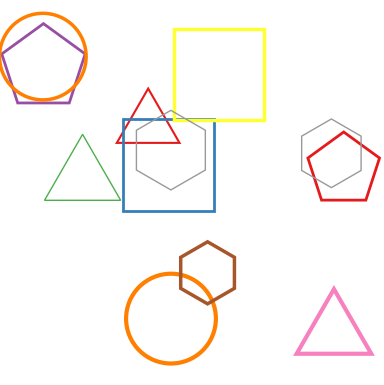[{"shape": "triangle", "thickness": 1.5, "radius": 0.47, "center": [0.385, 0.676]}, {"shape": "pentagon", "thickness": 2, "radius": 0.49, "center": [0.893, 0.559]}, {"shape": "square", "thickness": 2, "radius": 0.6, "center": [0.438, 0.571]}, {"shape": "triangle", "thickness": 1, "radius": 0.57, "center": [0.215, 0.537]}, {"shape": "pentagon", "thickness": 2, "radius": 0.57, "center": [0.113, 0.825]}, {"shape": "circle", "thickness": 2.5, "radius": 0.56, "center": [0.111, 0.853]}, {"shape": "circle", "thickness": 3, "radius": 0.58, "center": [0.444, 0.172]}, {"shape": "square", "thickness": 2.5, "radius": 0.59, "center": [0.569, 0.807]}, {"shape": "hexagon", "thickness": 2.5, "radius": 0.4, "center": [0.539, 0.291]}, {"shape": "triangle", "thickness": 3, "radius": 0.56, "center": [0.867, 0.137]}, {"shape": "hexagon", "thickness": 1, "radius": 0.45, "center": [0.861, 0.602]}, {"shape": "hexagon", "thickness": 1, "radius": 0.52, "center": [0.444, 0.61]}]